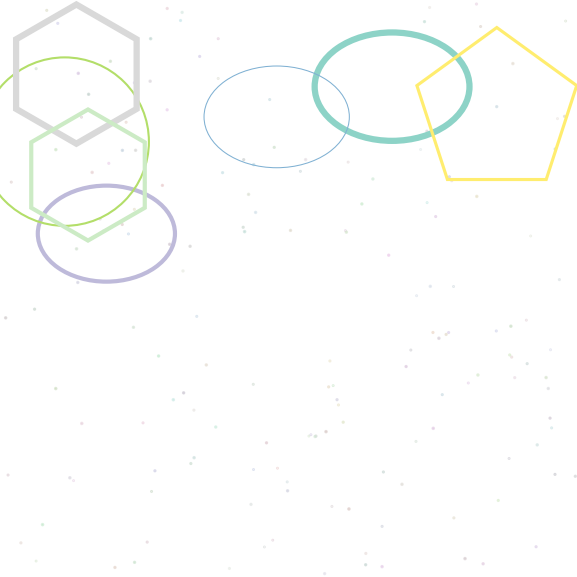[{"shape": "oval", "thickness": 3, "radius": 0.67, "center": [0.679, 0.849]}, {"shape": "oval", "thickness": 2, "radius": 0.59, "center": [0.184, 0.595]}, {"shape": "oval", "thickness": 0.5, "radius": 0.63, "center": [0.479, 0.797]}, {"shape": "circle", "thickness": 1, "radius": 0.73, "center": [0.112, 0.754]}, {"shape": "hexagon", "thickness": 3, "radius": 0.6, "center": [0.132, 0.871]}, {"shape": "hexagon", "thickness": 2, "radius": 0.57, "center": [0.152, 0.696]}, {"shape": "pentagon", "thickness": 1.5, "radius": 0.73, "center": [0.86, 0.806]}]